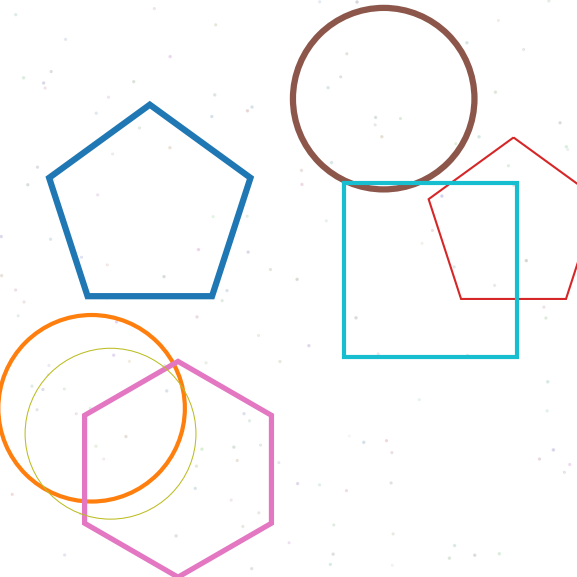[{"shape": "pentagon", "thickness": 3, "radius": 0.92, "center": [0.259, 0.635]}, {"shape": "circle", "thickness": 2, "radius": 0.81, "center": [0.159, 0.292]}, {"shape": "pentagon", "thickness": 1, "radius": 0.77, "center": [0.889, 0.607]}, {"shape": "circle", "thickness": 3, "radius": 0.79, "center": [0.664, 0.828]}, {"shape": "hexagon", "thickness": 2.5, "radius": 0.93, "center": [0.308, 0.187]}, {"shape": "circle", "thickness": 0.5, "radius": 0.74, "center": [0.191, 0.248]}, {"shape": "square", "thickness": 2, "radius": 0.75, "center": [0.745, 0.531]}]